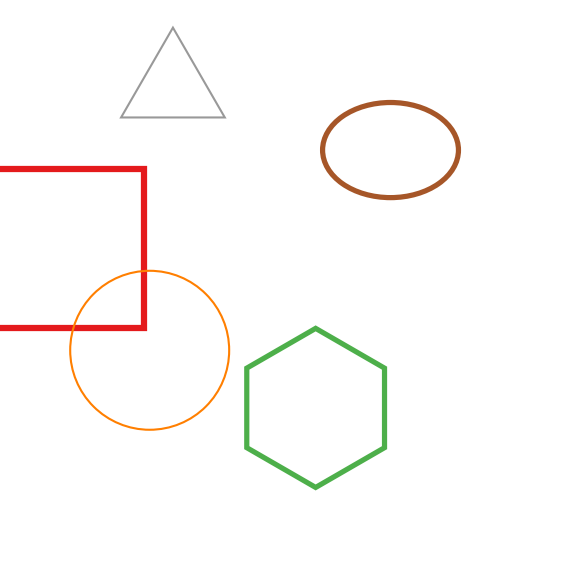[{"shape": "square", "thickness": 3, "radius": 0.69, "center": [0.112, 0.569]}, {"shape": "hexagon", "thickness": 2.5, "radius": 0.69, "center": [0.547, 0.293]}, {"shape": "circle", "thickness": 1, "radius": 0.69, "center": [0.259, 0.393]}, {"shape": "oval", "thickness": 2.5, "radius": 0.59, "center": [0.676, 0.739]}, {"shape": "triangle", "thickness": 1, "radius": 0.52, "center": [0.299, 0.848]}]